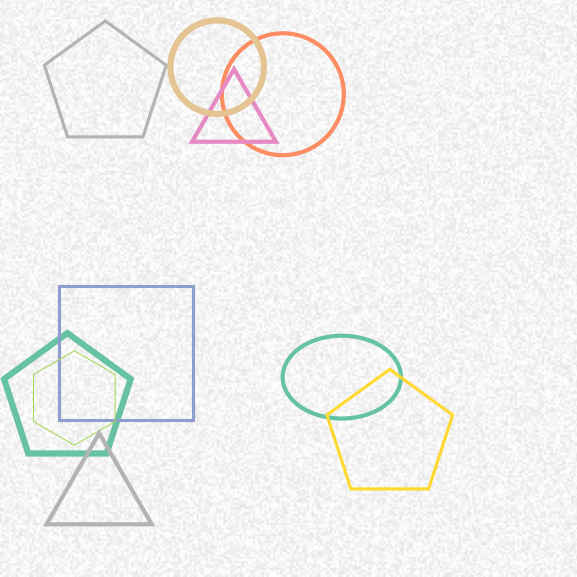[{"shape": "pentagon", "thickness": 3, "radius": 0.58, "center": [0.117, 0.307]}, {"shape": "oval", "thickness": 2, "radius": 0.51, "center": [0.592, 0.346]}, {"shape": "circle", "thickness": 2, "radius": 0.53, "center": [0.49, 0.836]}, {"shape": "square", "thickness": 1.5, "radius": 0.58, "center": [0.218, 0.388]}, {"shape": "triangle", "thickness": 2, "radius": 0.42, "center": [0.405, 0.796]}, {"shape": "hexagon", "thickness": 0.5, "radius": 0.41, "center": [0.129, 0.31]}, {"shape": "pentagon", "thickness": 1.5, "radius": 0.57, "center": [0.675, 0.245]}, {"shape": "circle", "thickness": 3, "radius": 0.4, "center": [0.376, 0.883]}, {"shape": "triangle", "thickness": 2, "radius": 0.53, "center": [0.172, 0.144]}, {"shape": "pentagon", "thickness": 1.5, "radius": 0.55, "center": [0.182, 0.852]}]